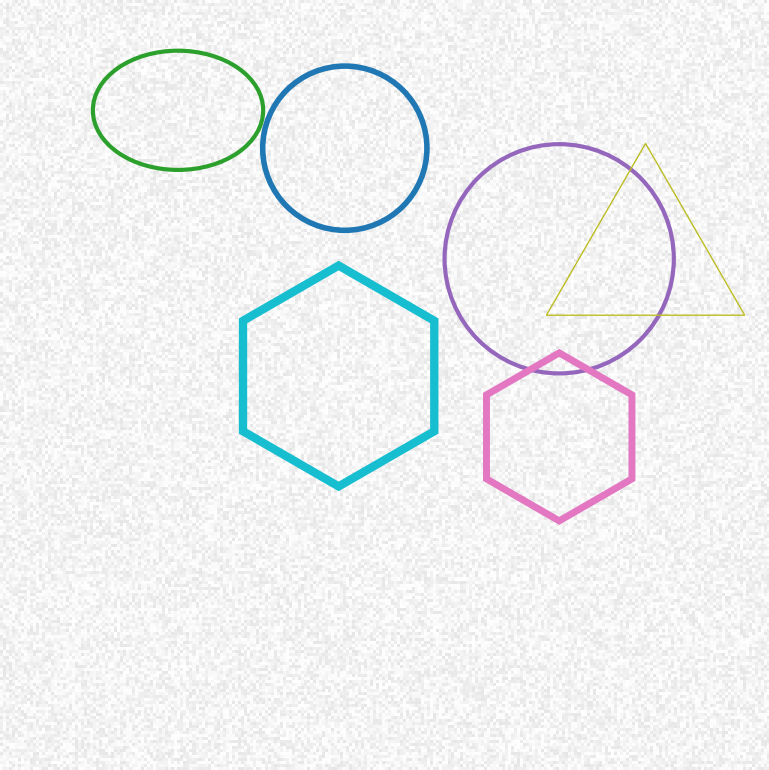[{"shape": "circle", "thickness": 2, "radius": 0.53, "center": [0.448, 0.808]}, {"shape": "oval", "thickness": 1.5, "radius": 0.55, "center": [0.231, 0.857]}, {"shape": "circle", "thickness": 1.5, "radius": 0.74, "center": [0.726, 0.664]}, {"shape": "hexagon", "thickness": 2.5, "radius": 0.55, "center": [0.726, 0.433]}, {"shape": "triangle", "thickness": 0.5, "radius": 0.74, "center": [0.838, 0.665]}, {"shape": "hexagon", "thickness": 3, "radius": 0.72, "center": [0.44, 0.512]}]